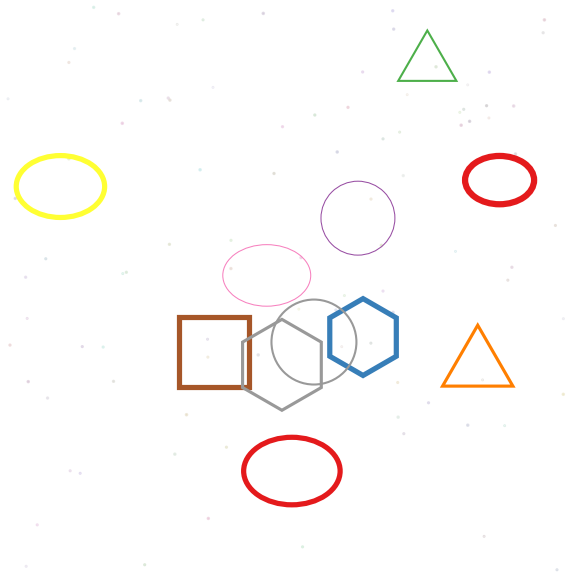[{"shape": "oval", "thickness": 2.5, "radius": 0.42, "center": [0.505, 0.183]}, {"shape": "oval", "thickness": 3, "radius": 0.3, "center": [0.865, 0.687]}, {"shape": "hexagon", "thickness": 2.5, "radius": 0.33, "center": [0.629, 0.415]}, {"shape": "triangle", "thickness": 1, "radius": 0.29, "center": [0.74, 0.888]}, {"shape": "circle", "thickness": 0.5, "radius": 0.32, "center": [0.62, 0.621]}, {"shape": "triangle", "thickness": 1.5, "radius": 0.35, "center": [0.827, 0.366]}, {"shape": "oval", "thickness": 2.5, "radius": 0.38, "center": [0.105, 0.676]}, {"shape": "square", "thickness": 2.5, "radius": 0.3, "center": [0.37, 0.389]}, {"shape": "oval", "thickness": 0.5, "radius": 0.38, "center": [0.462, 0.522]}, {"shape": "hexagon", "thickness": 1.5, "radius": 0.39, "center": [0.488, 0.367]}, {"shape": "circle", "thickness": 1, "radius": 0.37, "center": [0.544, 0.407]}]